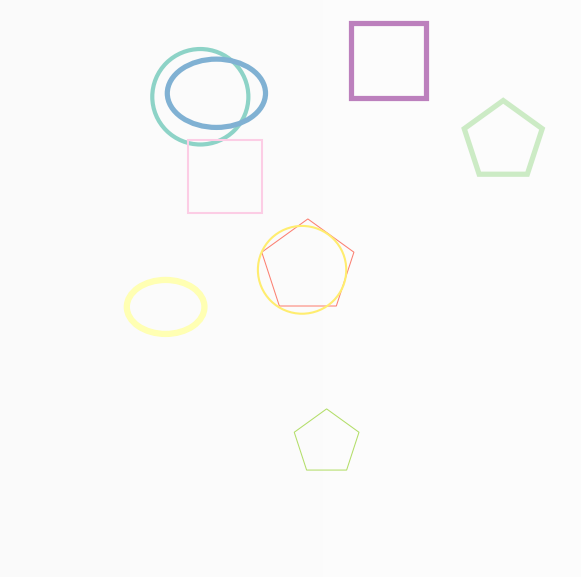[{"shape": "circle", "thickness": 2, "radius": 0.41, "center": [0.345, 0.832]}, {"shape": "oval", "thickness": 3, "radius": 0.33, "center": [0.285, 0.468]}, {"shape": "pentagon", "thickness": 0.5, "radius": 0.42, "center": [0.53, 0.537]}, {"shape": "oval", "thickness": 2.5, "radius": 0.42, "center": [0.372, 0.838]}, {"shape": "pentagon", "thickness": 0.5, "radius": 0.29, "center": [0.562, 0.233]}, {"shape": "square", "thickness": 1, "radius": 0.32, "center": [0.387, 0.694]}, {"shape": "square", "thickness": 2.5, "radius": 0.32, "center": [0.669, 0.894]}, {"shape": "pentagon", "thickness": 2.5, "radius": 0.35, "center": [0.866, 0.755]}, {"shape": "circle", "thickness": 1, "radius": 0.38, "center": [0.52, 0.532]}]